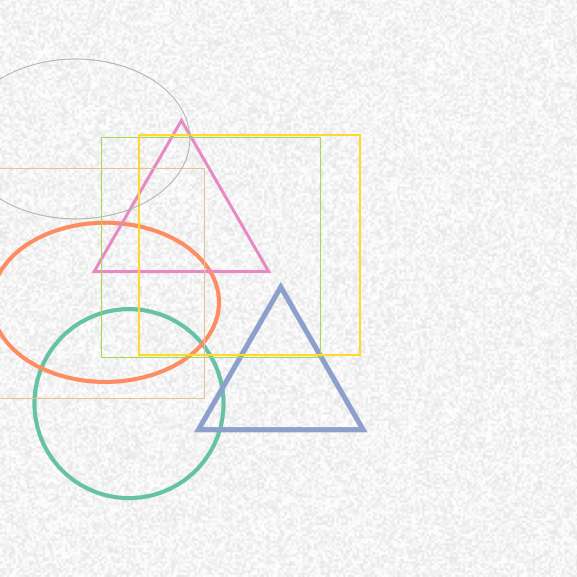[{"shape": "circle", "thickness": 2, "radius": 0.82, "center": [0.223, 0.3]}, {"shape": "oval", "thickness": 2, "radius": 0.98, "center": [0.182, 0.476]}, {"shape": "triangle", "thickness": 2.5, "radius": 0.82, "center": [0.486, 0.337]}, {"shape": "triangle", "thickness": 1.5, "radius": 0.87, "center": [0.314, 0.616]}, {"shape": "square", "thickness": 0.5, "radius": 0.95, "center": [0.364, 0.572]}, {"shape": "square", "thickness": 1, "radius": 0.95, "center": [0.432, 0.574]}, {"shape": "square", "thickness": 0.5, "radius": 1.0, "center": [0.155, 0.509]}, {"shape": "oval", "thickness": 0.5, "radius": 0.99, "center": [0.131, 0.758]}]